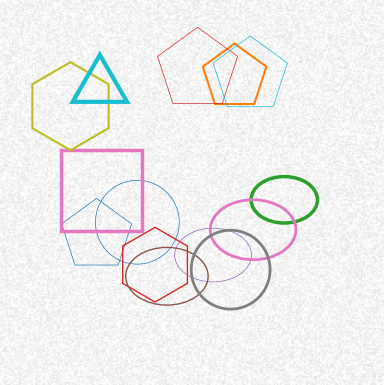[{"shape": "pentagon", "thickness": 0.5, "radius": 0.48, "center": [0.251, 0.389]}, {"shape": "circle", "thickness": 0.5, "radius": 0.54, "center": [0.357, 0.423]}, {"shape": "pentagon", "thickness": 1.5, "radius": 0.43, "center": [0.609, 0.8]}, {"shape": "oval", "thickness": 2.5, "radius": 0.43, "center": [0.738, 0.481]}, {"shape": "pentagon", "thickness": 0.5, "radius": 0.55, "center": [0.513, 0.82]}, {"shape": "hexagon", "thickness": 1, "radius": 0.49, "center": [0.403, 0.313]}, {"shape": "oval", "thickness": 0.5, "radius": 0.5, "center": [0.553, 0.338]}, {"shape": "oval", "thickness": 1, "radius": 0.54, "center": [0.434, 0.282]}, {"shape": "square", "thickness": 2.5, "radius": 0.52, "center": [0.263, 0.506]}, {"shape": "oval", "thickness": 2, "radius": 0.56, "center": [0.657, 0.403]}, {"shape": "circle", "thickness": 2, "radius": 0.51, "center": [0.599, 0.3]}, {"shape": "hexagon", "thickness": 1.5, "radius": 0.57, "center": [0.183, 0.724]}, {"shape": "triangle", "thickness": 3, "radius": 0.41, "center": [0.259, 0.776]}, {"shape": "pentagon", "thickness": 0.5, "radius": 0.51, "center": [0.65, 0.805]}]